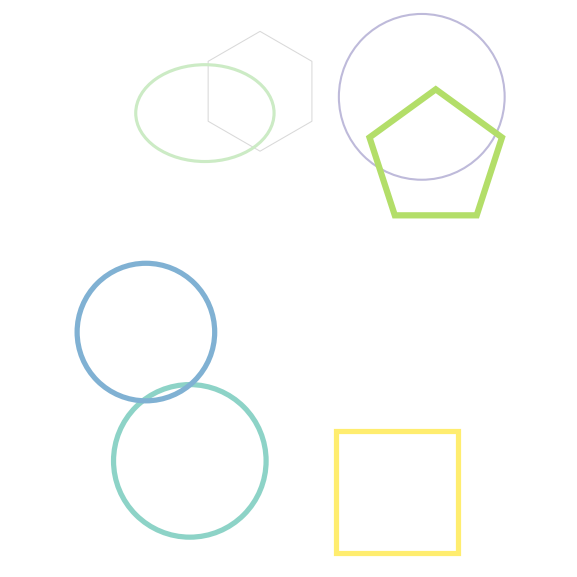[{"shape": "circle", "thickness": 2.5, "radius": 0.66, "center": [0.329, 0.201]}, {"shape": "circle", "thickness": 1, "radius": 0.72, "center": [0.73, 0.831]}, {"shape": "circle", "thickness": 2.5, "radius": 0.6, "center": [0.253, 0.424]}, {"shape": "pentagon", "thickness": 3, "radius": 0.6, "center": [0.755, 0.724]}, {"shape": "hexagon", "thickness": 0.5, "radius": 0.52, "center": [0.45, 0.841]}, {"shape": "oval", "thickness": 1.5, "radius": 0.6, "center": [0.355, 0.803]}, {"shape": "square", "thickness": 2.5, "radius": 0.53, "center": [0.688, 0.147]}]